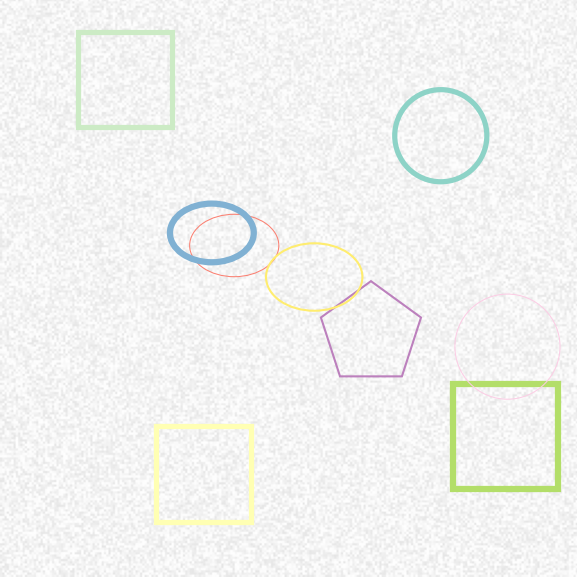[{"shape": "circle", "thickness": 2.5, "radius": 0.4, "center": [0.763, 0.764]}, {"shape": "square", "thickness": 2.5, "radius": 0.41, "center": [0.352, 0.178]}, {"shape": "oval", "thickness": 0.5, "radius": 0.39, "center": [0.406, 0.574]}, {"shape": "oval", "thickness": 3, "radius": 0.36, "center": [0.367, 0.596]}, {"shape": "square", "thickness": 3, "radius": 0.45, "center": [0.875, 0.243]}, {"shape": "circle", "thickness": 0.5, "radius": 0.46, "center": [0.879, 0.399]}, {"shape": "pentagon", "thickness": 1, "radius": 0.46, "center": [0.642, 0.421]}, {"shape": "square", "thickness": 2.5, "radius": 0.41, "center": [0.216, 0.861]}, {"shape": "oval", "thickness": 1, "radius": 0.42, "center": [0.544, 0.519]}]